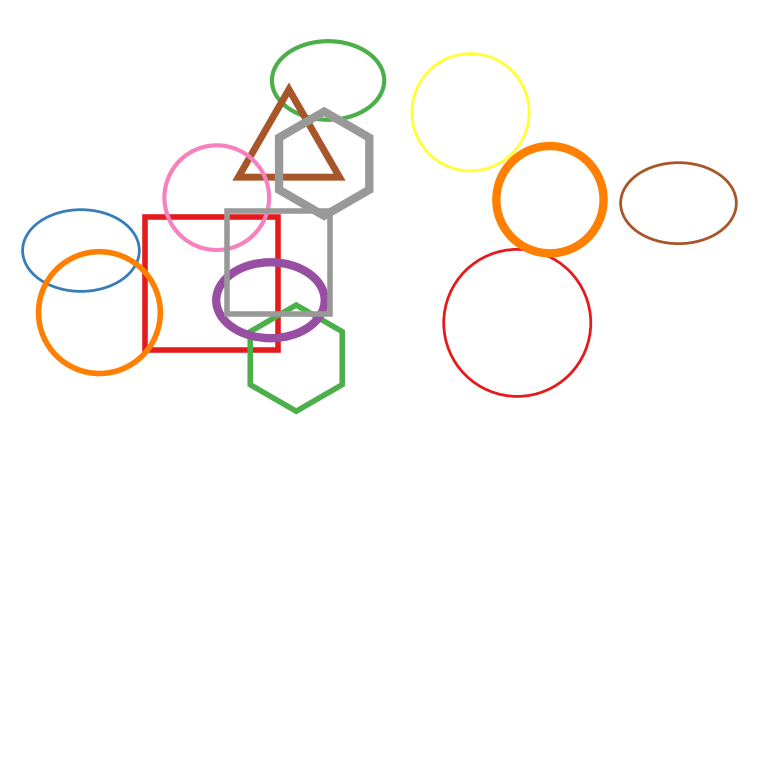[{"shape": "square", "thickness": 2, "radius": 0.43, "center": [0.274, 0.632]}, {"shape": "circle", "thickness": 1, "radius": 0.48, "center": [0.672, 0.581]}, {"shape": "oval", "thickness": 1, "radius": 0.38, "center": [0.105, 0.675]}, {"shape": "oval", "thickness": 1.5, "radius": 0.36, "center": [0.426, 0.895]}, {"shape": "hexagon", "thickness": 2, "radius": 0.34, "center": [0.385, 0.535]}, {"shape": "oval", "thickness": 3, "radius": 0.35, "center": [0.351, 0.61]}, {"shape": "circle", "thickness": 2, "radius": 0.4, "center": [0.129, 0.594]}, {"shape": "circle", "thickness": 3, "radius": 0.35, "center": [0.714, 0.741]}, {"shape": "circle", "thickness": 1, "radius": 0.38, "center": [0.611, 0.854]}, {"shape": "triangle", "thickness": 2.5, "radius": 0.38, "center": [0.375, 0.808]}, {"shape": "oval", "thickness": 1, "radius": 0.38, "center": [0.881, 0.736]}, {"shape": "circle", "thickness": 1.5, "radius": 0.34, "center": [0.281, 0.743]}, {"shape": "square", "thickness": 2, "radius": 0.33, "center": [0.362, 0.659]}, {"shape": "hexagon", "thickness": 3, "radius": 0.34, "center": [0.421, 0.787]}]